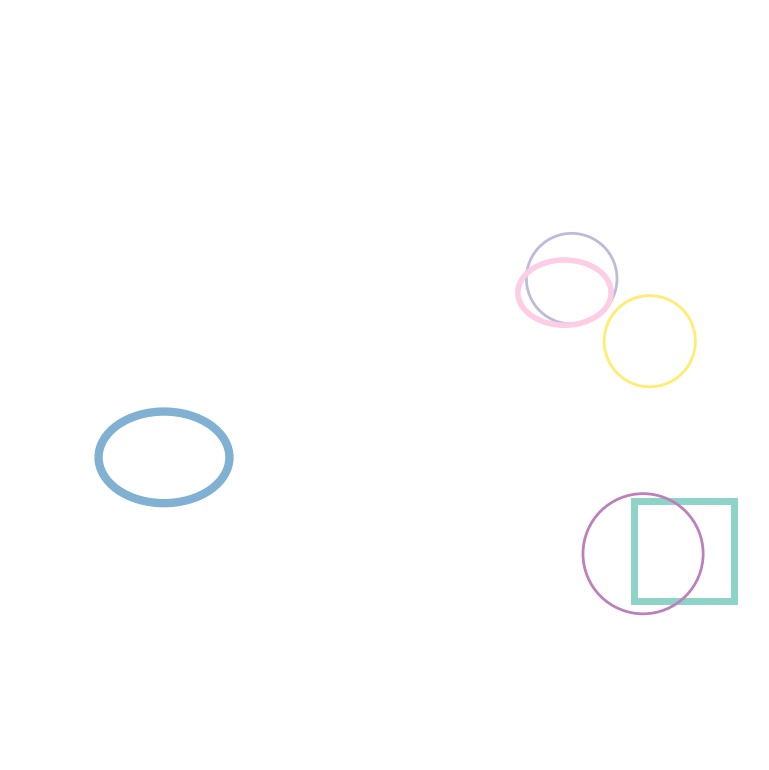[{"shape": "square", "thickness": 2.5, "radius": 0.32, "center": [0.888, 0.284]}, {"shape": "circle", "thickness": 1, "radius": 0.29, "center": [0.742, 0.638]}, {"shape": "oval", "thickness": 3, "radius": 0.42, "center": [0.213, 0.406]}, {"shape": "oval", "thickness": 2, "radius": 0.3, "center": [0.733, 0.62]}, {"shape": "circle", "thickness": 1, "radius": 0.39, "center": [0.835, 0.281]}, {"shape": "circle", "thickness": 1, "radius": 0.3, "center": [0.844, 0.557]}]